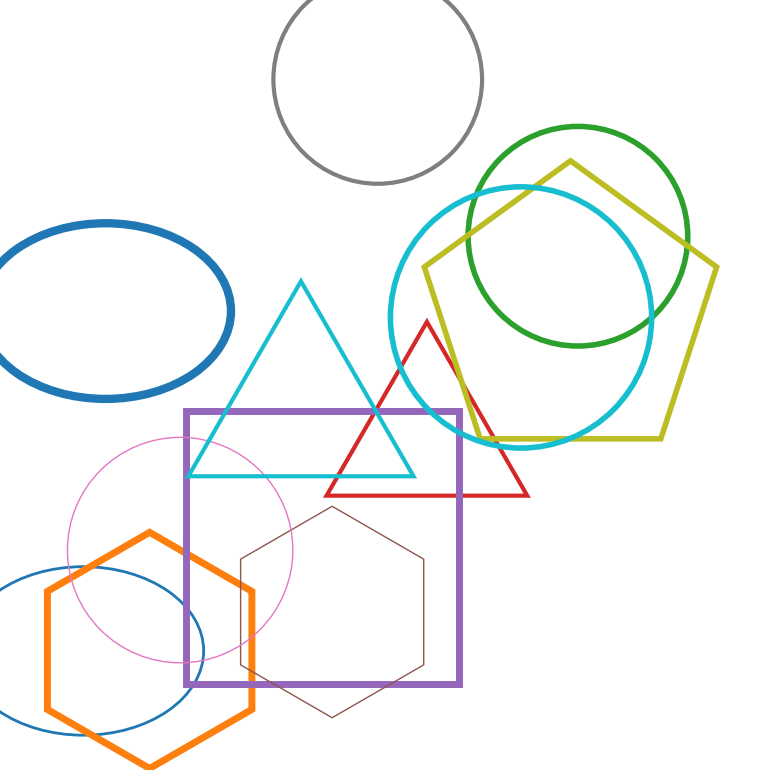[{"shape": "oval", "thickness": 1, "radius": 0.78, "center": [0.108, 0.155]}, {"shape": "oval", "thickness": 3, "radius": 0.81, "center": [0.137, 0.596]}, {"shape": "hexagon", "thickness": 2.5, "radius": 0.77, "center": [0.194, 0.155]}, {"shape": "circle", "thickness": 2, "radius": 0.71, "center": [0.751, 0.693]}, {"shape": "triangle", "thickness": 1.5, "radius": 0.75, "center": [0.554, 0.432]}, {"shape": "square", "thickness": 2.5, "radius": 0.89, "center": [0.419, 0.289]}, {"shape": "hexagon", "thickness": 0.5, "radius": 0.69, "center": [0.431, 0.205]}, {"shape": "circle", "thickness": 0.5, "radius": 0.73, "center": [0.234, 0.286]}, {"shape": "circle", "thickness": 1.5, "radius": 0.68, "center": [0.491, 0.897]}, {"shape": "pentagon", "thickness": 2, "radius": 1.0, "center": [0.741, 0.592]}, {"shape": "triangle", "thickness": 1.5, "radius": 0.84, "center": [0.391, 0.466]}, {"shape": "circle", "thickness": 2, "radius": 0.85, "center": [0.677, 0.588]}]